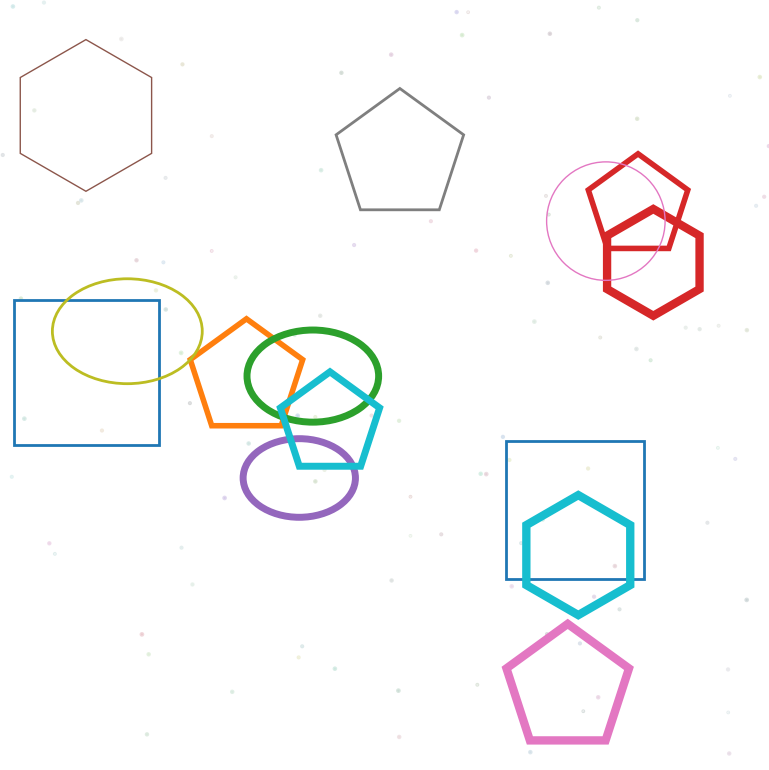[{"shape": "square", "thickness": 1, "radius": 0.47, "center": [0.112, 0.517]}, {"shape": "square", "thickness": 1, "radius": 0.45, "center": [0.747, 0.337]}, {"shape": "pentagon", "thickness": 2, "radius": 0.38, "center": [0.32, 0.509]}, {"shape": "oval", "thickness": 2.5, "radius": 0.43, "center": [0.406, 0.512]}, {"shape": "pentagon", "thickness": 2, "radius": 0.34, "center": [0.829, 0.732]}, {"shape": "hexagon", "thickness": 3, "radius": 0.35, "center": [0.848, 0.659]}, {"shape": "oval", "thickness": 2.5, "radius": 0.36, "center": [0.389, 0.379]}, {"shape": "hexagon", "thickness": 0.5, "radius": 0.49, "center": [0.112, 0.85]}, {"shape": "circle", "thickness": 0.5, "radius": 0.38, "center": [0.787, 0.713]}, {"shape": "pentagon", "thickness": 3, "radius": 0.42, "center": [0.737, 0.106]}, {"shape": "pentagon", "thickness": 1, "radius": 0.44, "center": [0.519, 0.798]}, {"shape": "oval", "thickness": 1, "radius": 0.49, "center": [0.165, 0.57]}, {"shape": "hexagon", "thickness": 3, "radius": 0.39, "center": [0.751, 0.279]}, {"shape": "pentagon", "thickness": 2.5, "radius": 0.34, "center": [0.429, 0.449]}]